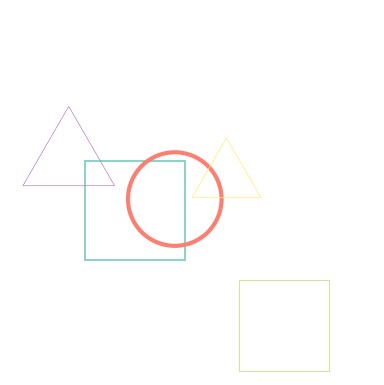[{"shape": "square", "thickness": 1.5, "radius": 0.65, "center": [0.351, 0.453]}, {"shape": "circle", "thickness": 3, "radius": 0.61, "center": [0.454, 0.483]}, {"shape": "square", "thickness": 0.5, "radius": 0.59, "center": [0.738, 0.154]}, {"shape": "triangle", "thickness": 0.5, "radius": 0.69, "center": [0.179, 0.586]}, {"shape": "triangle", "thickness": 0.5, "radius": 0.52, "center": [0.588, 0.539]}]